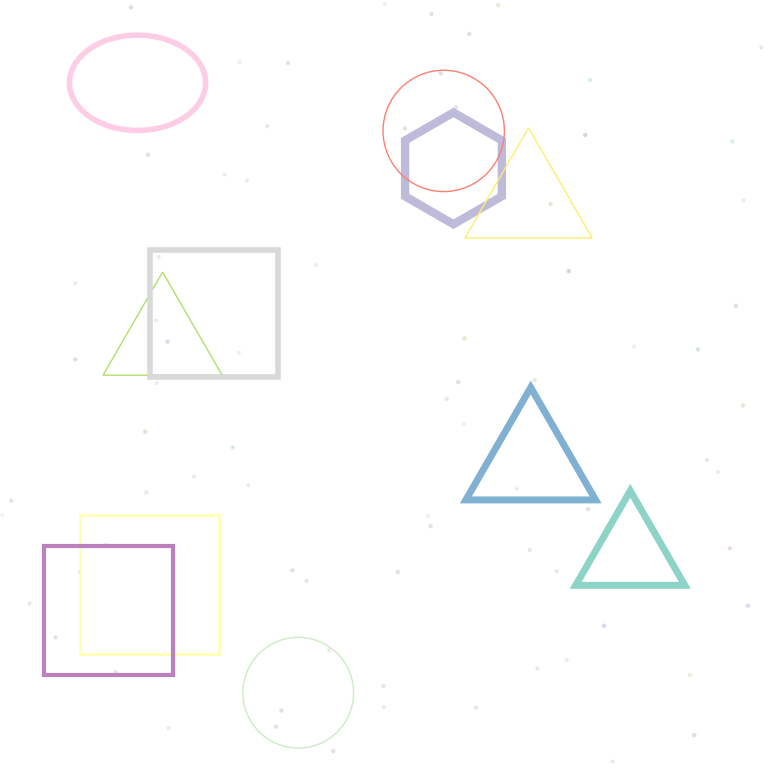[{"shape": "triangle", "thickness": 2.5, "radius": 0.41, "center": [0.819, 0.281]}, {"shape": "square", "thickness": 1, "radius": 0.45, "center": [0.194, 0.241]}, {"shape": "hexagon", "thickness": 3, "radius": 0.36, "center": [0.589, 0.781]}, {"shape": "circle", "thickness": 0.5, "radius": 0.39, "center": [0.576, 0.83]}, {"shape": "triangle", "thickness": 2.5, "radius": 0.49, "center": [0.689, 0.399]}, {"shape": "triangle", "thickness": 0.5, "radius": 0.45, "center": [0.211, 0.557]}, {"shape": "oval", "thickness": 2, "radius": 0.44, "center": [0.179, 0.892]}, {"shape": "square", "thickness": 2, "radius": 0.41, "center": [0.278, 0.593]}, {"shape": "square", "thickness": 1.5, "radius": 0.42, "center": [0.141, 0.207]}, {"shape": "circle", "thickness": 0.5, "radius": 0.36, "center": [0.387, 0.1]}, {"shape": "triangle", "thickness": 0.5, "radius": 0.48, "center": [0.686, 0.739]}]